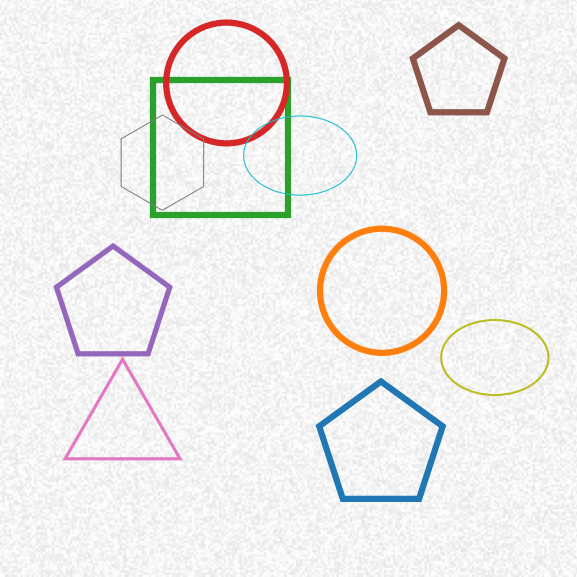[{"shape": "pentagon", "thickness": 3, "radius": 0.56, "center": [0.66, 0.226]}, {"shape": "circle", "thickness": 3, "radius": 0.54, "center": [0.662, 0.496]}, {"shape": "square", "thickness": 3, "radius": 0.58, "center": [0.381, 0.744]}, {"shape": "circle", "thickness": 3, "radius": 0.52, "center": [0.392, 0.855]}, {"shape": "pentagon", "thickness": 2.5, "radius": 0.52, "center": [0.196, 0.47]}, {"shape": "pentagon", "thickness": 3, "radius": 0.42, "center": [0.794, 0.872]}, {"shape": "triangle", "thickness": 1.5, "radius": 0.57, "center": [0.212, 0.262]}, {"shape": "hexagon", "thickness": 0.5, "radius": 0.41, "center": [0.281, 0.717]}, {"shape": "oval", "thickness": 1, "radius": 0.46, "center": [0.857, 0.38]}, {"shape": "oval", "thickness": 0.5, "radius": 0.49, "center": [0.52, 0.73]}]